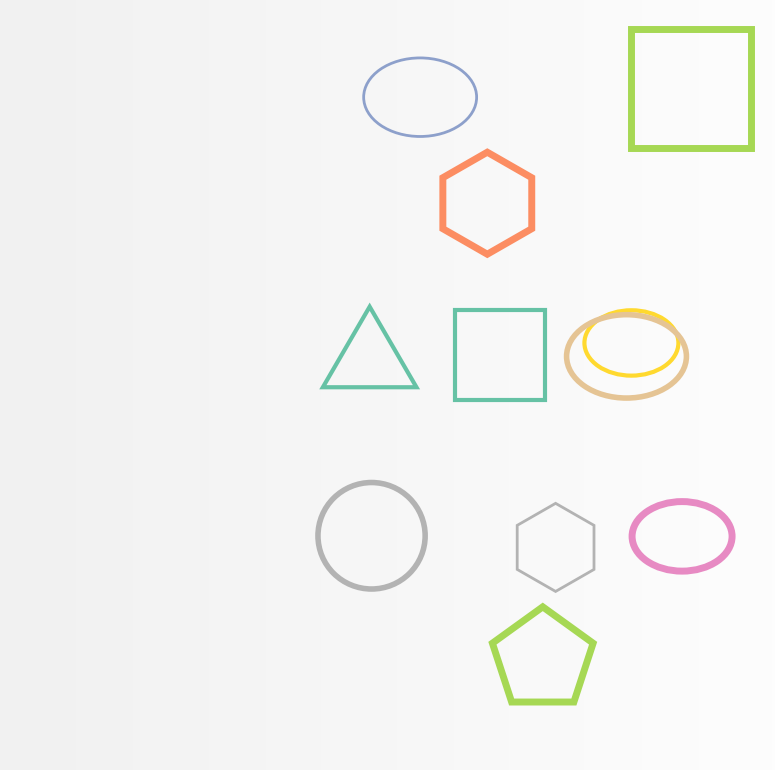[{"shape": "square", "thickness": 1.5, "radius": 0.29, "center": [0.645, 0.539]}, {"shape": "triangle", "thickness": 1.5, "radius": 0.35, "center": [0.477, 0.532]}, {"shape": "hexagon", "thickness": 2.5, "radius": 0.33, "center": [0.629, 0.736]}, {"shape": "oval", "thickness": 1, "radius": 0.36, "center": [0.542, 0.874]}, {"shape": "oval", "thickness": 2.5, "radius": 0.32, "center": [0.88, 0.303]}, {"shape": "pentagon", "thickness": 2.5, "radius": 0.34, "center": [0.7, 0.144]}, {"shape": "square", "thickness": 2.5, "radius": 0.39, "center": [0.891, 0.885]}, {"shape": "oval", "thickness": 1.5, "radius": 0.3, "center": [0.815, 0.555]}, {"shape": "oval", "thickness": 2, "radius": 0.39, "center": [0.808, 0.537]}, {"shape": "hexagon", "thickness": 1, "radius": 0.29, "center": [0.717, 0.289]}, {"shape": "circle", "thickness": 2, "radius": 0.35, "center": [0.479, 0.304]}]